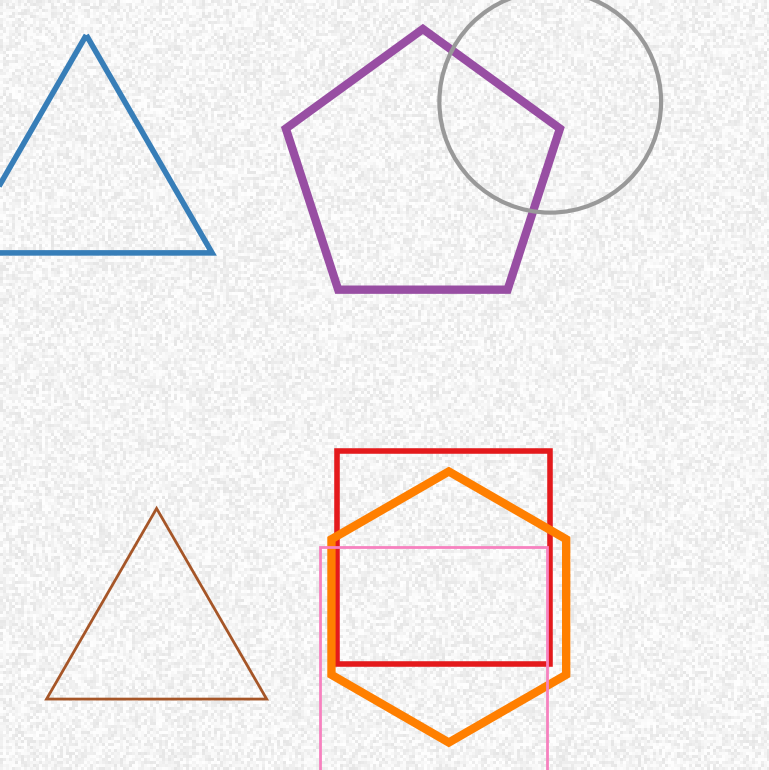[{"shape": "square", "thickness": 2, "radius": 0.69, "center": [0.576, 0.276]}, {"shape": "triangle", "thickness": 2, "radius": 0.94, "center": [0.112, 0.766]}, {"shape": "pentagon", "thickness": 3, "radius": 0.94, "center": [0.549, 0.775]}, {"shape": "hexagon", "thickness": 3, "radius": 0.88, "center": [0.583, 0.212]}, {"shape": "triangle", "thickness": 1, "radius": 0.83, "center": [0.203, 0.175]}, {"shape": "square", "thickness": 1, "radius": 0.73, "center": [0.563, 0.143]}, {"shape": "circle", "thickness": 1.5, "radius": 0.72, "center": [0.715, 0.868]}]